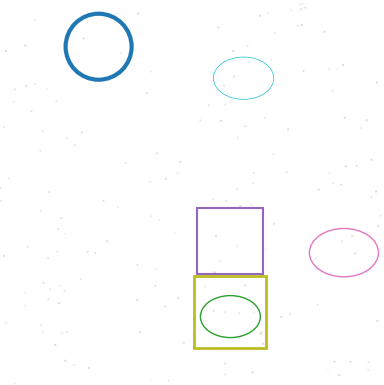[{"shape": "circle", "thickness": 3, "radius": 0.43, "center": [0.256, 0.879]}, {"shape": "oval", "thickness": 1, "radius": 0.39, "center": [0.598, 0.178]}, {"shape": "square", "thickness": 1.5, "radius": 0.43, "center": [0.598, 0.374]}, {"shape": "oval", "thickness": 1, "radius": 0.45, "center": [0.893, 0.344]}, {"shape": "square", "thickness": 2, "radius": 0.47, "center": [0.597, 0.19]}, {"shape": "oval", "thickness": 0.5, "radius": 0.39, "center": [0.633, 0.797]}]